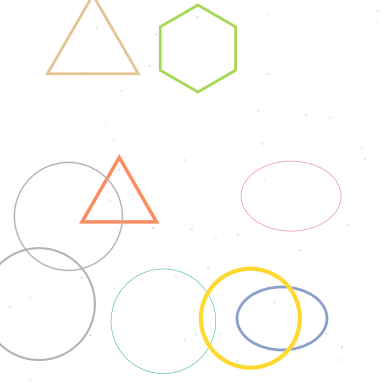[{"shape": "circle", "thickness": 0.5, "radius": 0.68, "center": [0.424, 0.165]}, {"shape": "triangle", "thickness": 2.5, "radius": 0.56, "center": [0.31, 0.479]}, {"shape": "oval", "thickness": 2, "radius": 0.58, "center": [0.732, 0.173]}, {"shape": "oval", "thickness": 0.5, "radius": 0.65, "center": [0.756, 0.491]}, {"shape": "hexagon", "thickness": 2, "radius": 0.56, "center": [0.514, 0.874]}, {"shape": "circle", "thickness": 3, "radius": 0.64, "center": [0.65, 0.173]}, {"shape": "triangle", "thickness": 2, "radius": 0.68, "center": [0.241, 0.877]}, {"shape": "circle", "thickness": 1, "radius": 0.7, "center": [0.178, 0.438]}, {"shape": "circle", "thickness": 1.5, "radius": 0.73, "center": [0.101, 0.21]}]